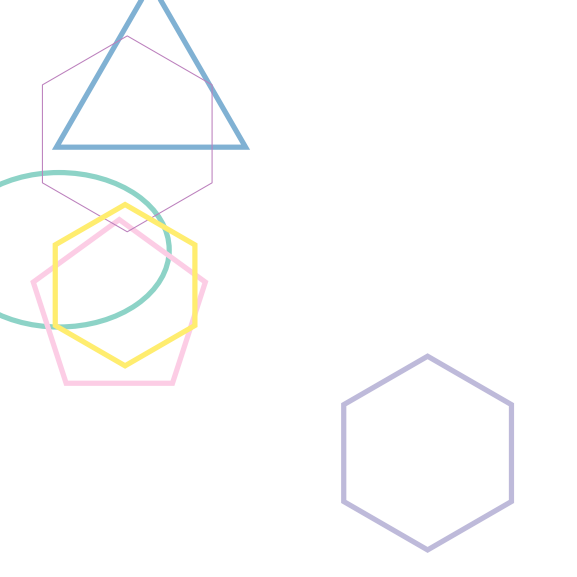[{"shape": "oval", "thickness": 2.5, "radius": 0.96, "center": [0.102, 0.567]}, {"shape": "hexagon", "thickness": 2.5, "radius": 0.84, "center": [0.74, 0.215]}, {"shape": "triangle", "thickness": 2.5, "radius": 0.95, "center": [0.261, 0.839]}, {"shape": "pentagon", "thickness": 2.5, "radius": 0.78, "center": [0.207, 0.462]}, {"shape": "hexagon", "thickness": 0.5, "radius": 0.85, "center": [0.22, 0.767]}, {"shape": "hexagon", "thickness": 2.5, "radius": 0.7, "center": [0.217, 0.505]}]